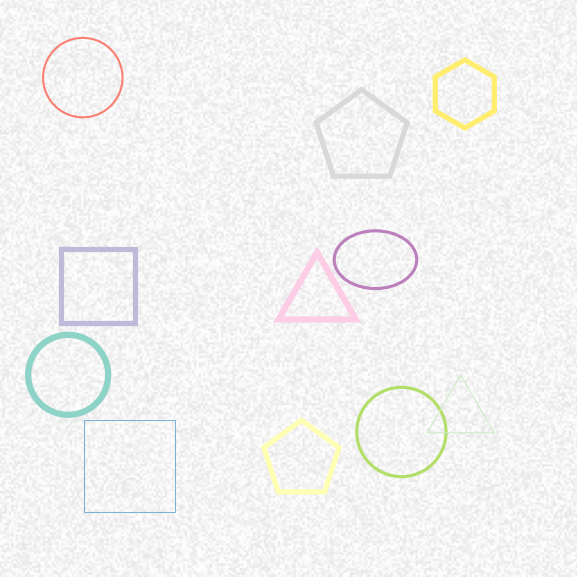[{"shape": "circle", "thickness": 3, "radius": 0.35, "center": [0.118, 0.35]}, {"shape": "pentagon", "thickness": 2.5, "radius": 0.34, "center": [0.522, 0.203]}, {"shape": "square", "thickness": 2.5, "radius": 0.32, "center": [0.17, 0.504]}, {"shape": "circle", "thickness": 1, "radius": 0.34, "center": [0.143, 0.865]}, {"shape": "square", "thickness": 0.5, "radius": 0.4, "center": [0.224, 0.192]}, {"shape": "circle", "thickness": 1.5, "radius": 0.39, "center": [0.695, 0.251]}, {"shape": "triangle", "thickness": 3, "radius": 0.39, "center": [0.549, 0.485]}, {"shape": "pentagon", "thickness": 2.5, "radius": 0.41, "center": [0.626, 0.761]}, {"shape": "oval", "thickness": 1.5, "radius": 0.36, "center": [0.65, 0.549]}, {"shape": "triangle", "thickness": 0.5, "radius": 0.33, "center": [0.798, 0.283]}, {"shape": "hexagon", "thickness": 2.5, "radius": 0.29, "center": [0.805, 0.836]}]